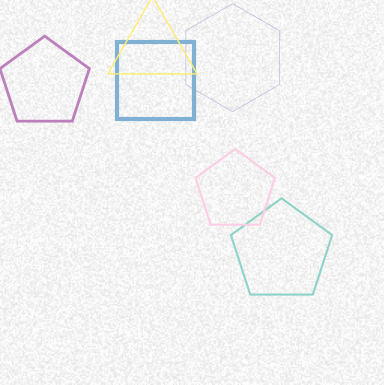[{"shape": "pentagon", "thickness": 1.5, "radius": 0.69, "center": [0.731, 0.347]}, {"shape": "hexagon", "thickness": 0.5, "radius": 0.7, "center": [0.604, 0.85]}, {"shape": "square", "thickness": 3, "radius": 0.51, "center": [0.404, 0.791]}, {"shape": "pentagon", "thickness": 1.5, "radius": 0.54, "center": [0.611, 0.504]}, {"shape": "pentagon", "thickness": 2, "radius": 0.61, "center": [0.116, 0.784]}, {"shape": "triangle", "thickness": 1, "radius": 0.67, "center": [0.396, 0.875]}]